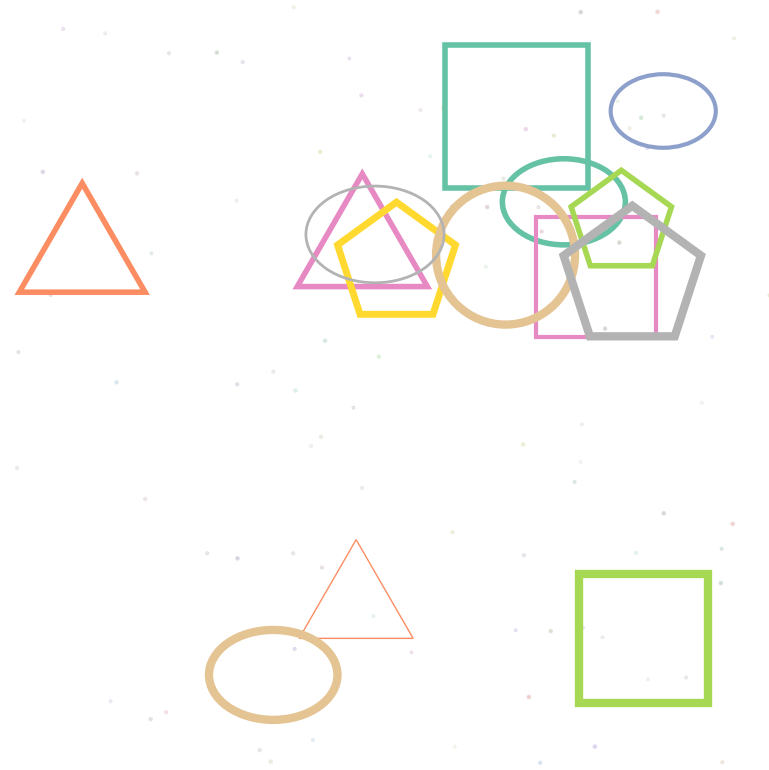[{"shape": "oval", "thickness": 2, "radius": 0.4, "center": [0.732, 0.738]}, {"shape": "square", "thickness": 2, "radius": 0.46, "center": [0.671, 0.849]}, {"shape": "triangle", "thickness": 0.5, "radius": 0.43, "center": [0.463, 0.214]}, {"shape": "triangle", "thickness": 2, "radius": 0.47, "center": [0.107, 0.668]}, {"shape": "oval", "thickness": 1.5, "radius": 0.34, "center": [0.861, 0.856]}, {"shape": "triangle", "thickness": 2, "radius": 0.49, "center": [0.471, 0.677]}, {"shape": "square", "thickness": 1.5, "radius": 0.39, "center": [0.774, 0.64]}, {"shape": "pentagon", "thickness": 2, "radius": 0.34, "center": [0.807, 0.71]}, {"shape": "square", "thickness": 3, "radius": 0.42, "center": [0.836, 0.17]}, {"shape": "pentagon", "thickness": 2.5, "radius": 0.4, "center": [0.515, 0.657]}, {"shape": "oval", "thickness": 3, "radius": 0.42, "center": [0.355, 0.124]}, {"shape": "circle", "thickness": 3, "radius": 0.45, "center": [0.657, 0.669]}, {"shape": "pentagon", "thickness": 3, "radius": 0.47, "center": [0.821, 0.639]}, {"shape": "oval", "thickness": 1, "radius": 0.45, "center": [0.487, 0.696]}]